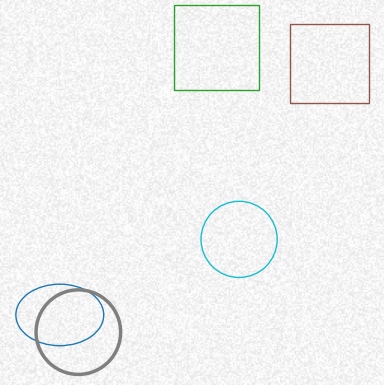[{"shape": "oval", "thickness": 1, "radius": 0.57, "center": [0.155, 0.182]}, {"shape": "square", "thickness": 1, "radius": 0.55, "center": [0.563, 0.877]}, {"shape": "square", "thickness": 1, "radius": 0.51, "center": [0.857, 0.834]}, {"shape": "circle", "thickness": 2.5, "radius": 0.55, "center": [0.204, 0.137]}, {"shape": "circle", "thickness": 1, "radius": 0.49, "center": [0.621, 0.378]}]